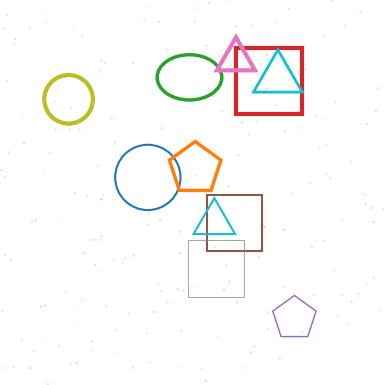[{"shape": "circle", "thickness": 1.5, "radius": 0.42, "center": [0.384, 0.539]}, {"shape": "pentagon", "thickness": 2.5, "radius": 0.35, "center": [0.507, 0.562]}, {"shape": "oval", "thickness": 2.5, "radius": 0.42, "center": [0.492, 0.799]}, {"shape": "square", "thickness": 3, "radius": 0.43, "center": [0.698, 0.79]}, {"shape": "pentagon", "thickness": 1, "radius": 0.3, "center": [0.765, 0.174]}, {"shape": "square", "thickness": 1.5, "radius": 0.36, "center": [0.609, 0.42]}, {"shape": "triangle", "thickness": 3, "radius": 0.29, "center": [0.613, 0.846]}, {"shape": "square", "thickness": 0.5, "radius": 0.37, "center": [0.561, 0.303]}, {"shape": "circle", "thickness": 3, "radius": 0.32, "center": [0.178, 0.742]}, {"shape": "triangle", "thickness": 1.5, "radius": 0.31, "center": [0.557, 0.423]}, {"shape": "triangle", "thickness": 2, "radius": 0.37, "center": [0.722, 0.797]}]